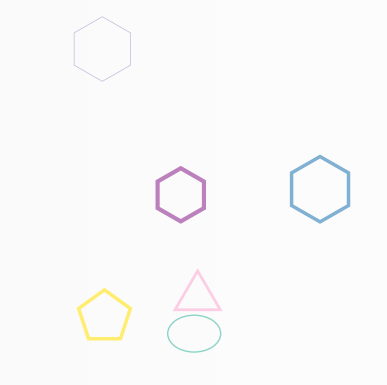[{"shape": "oval", "thickness": 1, "radius": 0.34, "center": [0.501, 0.133]}, {"shape": "hexagon", "thickness": 0.5, "radius": 0.42, "center": [0.264, 0.873]}, {"shape": "hexagon", "thickness": 2.5, "radius": 0.42, "center": [0.826, 0.509]}, {"shape": "triangle", "thickness": 2, "radius": 0.34, "center": [0.51, 0.229]}, {"shape": "hexagon", "thickness": 3, "radius": 0.35, "center": [0.467, 0.494]}, {"shape": "pentagon", "thickness": 2.5, "radius": 0.35, "center": [0.27, 0.177]}]